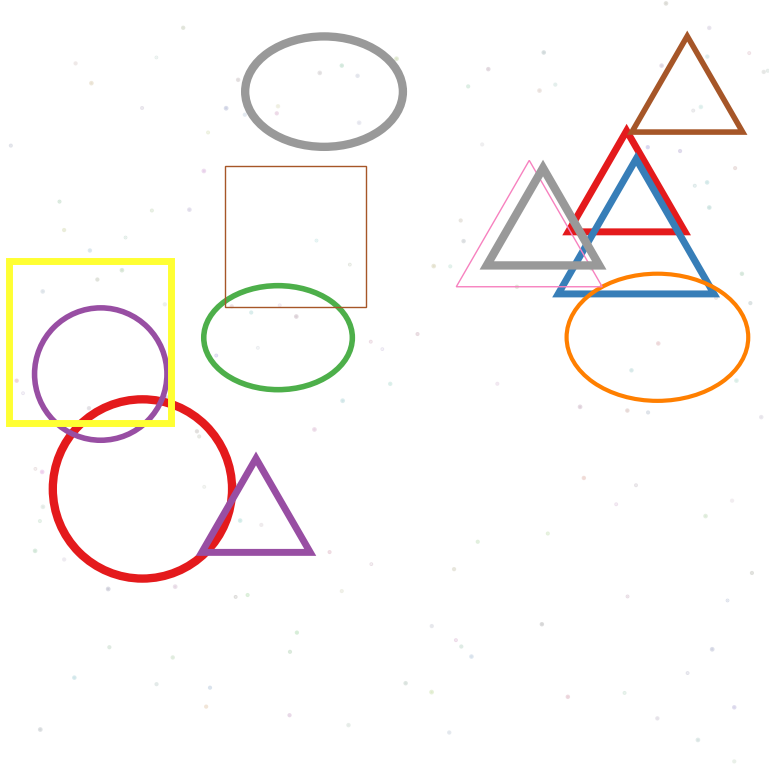[{"shape": "triangle", "thickness": 2.5, "radius": 0.44, "center": [0.814, 0.743]}, {"shape": "circle", "thickness": 3, "radius": 0.58, "center": [0.185, 0.365]}, {"shape": "triangle", "thickness": 2.5, "radius": 0.58, "center": [0.826, 0.677]}, {"shape": "oval", "thickness": 2, "radius": 0.48, "center": [0.361, 0.561]}, {"shape": "triangle", "thickness": 2.5, "radius": 0.41, "center": [0.332, 0.323]}, {"shape": "circle", "thickness": 2, "radius": 0.43, "center": [0.131, 0.514]}, {"shape": "oval", "thickness": 1.5, "radius": 0.59, "center": [0.854, 0.562]}, {"shape": "square", "thickness": 2.5, "radius": 0.53, "center": [0.116, 0.555]}, {"shape": "square", "thickness": 0.5, "radius": 0.46, "center": [0.384, 0.693]}, {"shape": "triangle", "thickness": 2, "radius": 0.42, "center": [0.893, 0.87]}, {"shape": "triangle", "thickness": 0.5, "radius": 0.55, "center": [0.687, 0.682]}, {"shape": "triangle", "thickness": 3, "radius": 0.42, "center": [0.705, 0.697]}, {"shape": "oval", "thickness": 3, "radius": 0.51, "center": [0.421, 0.881]}]